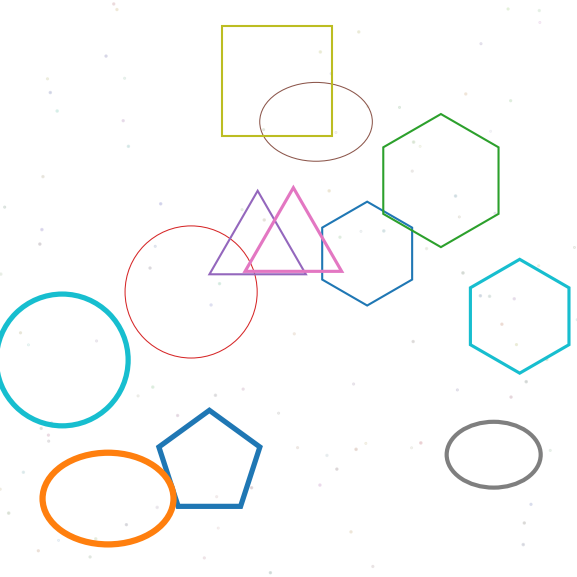[{"shape": "pentagon", "thickness": 2.5, "radius": 0.46, "center": [0.363, 0.197]}, {"shape": "hexagon", "thickness": 1, "radius": 0.45, "center": [0.636, 0.56]}, {"shape": "oval", "thickness": 3, "radius": 0.57, "center": [0.187, 0.136]}, {"shape": "hexagon", "thickness": 1, "radius": 0.58, "center": [0.763, 0.686]}, {"shape": "circle", "thickness": 0.5, "radius": 0.57, "center": [0.331, 0.494]}, {"shape": "triangle", "thickness": 1, "radius": 0.48, "center": [0.446, 0.572]}, {"shape": "oval", "thickness": 0.5, "radius": 0.49, "center": [0.547, 0.788]}, {"shape": "triangle", "thickness": 1.5, "radius": 0.48, "center": [0.508, 0.578]}, {"shape": "oval", "thickness": 2, "radius": 0.41, "center": [0.855, 0.212]}, {"shape": "square", "thickness": 1, "radius": 0.48, "center": [0.479, 0.859]}, {"shape": "hexagon", "thickness": 1.5, "radius": 0.49, "center": [0.9, 0.452]}, {"shape": "circle", "thickness": 2.5, "radius": 0.57, "center": [0.108, 0.376]}]